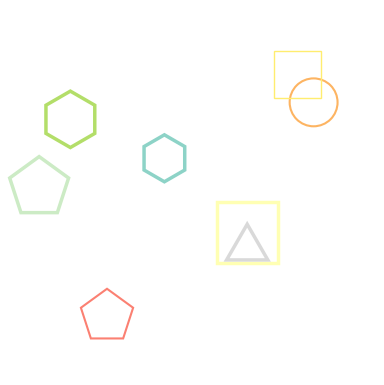[{"shape": "hexagon", "thickness": 2.5, "radius": 0.3, "center": [0.427, 0.589]}, {"shape": "square", "thickness": 2.5, "radius": 0.4, "center": [0.643, 0.396]}, {"shape": "pentagon", "thickness": 1.5, "radius": 0.36, "center": [0.278, 0.179]}, {"shape": "circle", "thickness": 1.5, "radius": 0.31, "center": [0.815, 0.734]}, {"shape": "hexagon", "thickness": 2.5, "radius": 0.37, "center": [0.183, 0.69]}, {"shape": "triangle", "thickness": 2.5, "radius": 0.31, "center": [0.642, 0.356]}, {"shape": "pentagon", "thickness": 2.5, "radius": 0.4, "center": [0.102, 0.513]}, {"shape": "square", "thickness": 1, "radius": 0.3, "center": [0.773, 0.806]}]